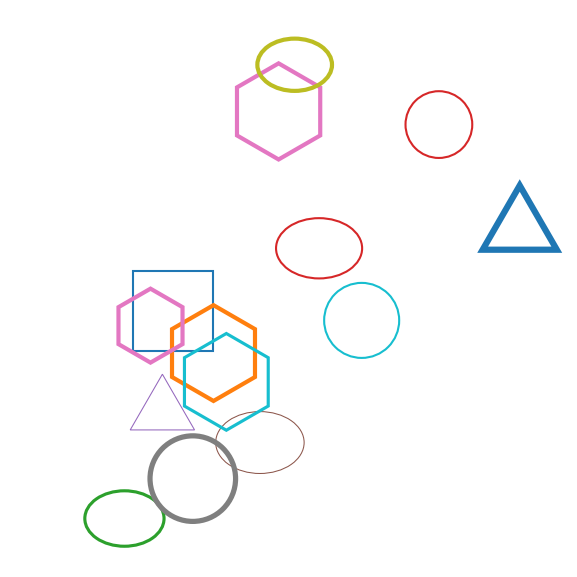[{"shape": "square", "thickness": 1, "radius": 0.34, "center": [0.299, 0.461]}, {"shape": "triangle", "thickness": 3, "radius": 0.37, "center": [0.9, 0.604]}, {"shape": "hexagon", "thickness": 2, "radius": 0.41, "center": [0.37, 0.388]}, {"shape": "oval", "thickness": 1.5, "radius": 0.34, "center": [0.215, 0.101]}, {"shape": "oval", "thickness": 1, "radius": 0.37, "center": [0.553, 0.569]}, {"shape": "circle", "thickness": 1, "radius": 0.29, "center": [0.76, 0.783]}, {"shape": "triangle", "thickness": 0.5, "radius": 0.32, "center": [0.281, 0.287]}, {"shape": "oval", "thickness": 0.5, "radius": 0.38, "center": [0.45, 0.233]}, {"shape": "hexagon", "thickness": 2, "radius": 0.32, "center": [0.261, 0.435]}, {"shape": "hexagon", "thickness": 2, "radius": 0.42, "center": [0.482, 0.806]}, {"shape": "circle", "thickness": 2.5, "radius": 0.37, "center": [0.334, 0.17]}, {"shape": "oval", "thickness": 2, "radius": 0.32, "center": [0.51, 0.887]}, {"shape": "circle", "thickness": 1, "radius": 0.32, "center": [0.626, 0.444]}, {"shape": "hexagon", "thickness": 1.5, "radius": 0.42, "center": [0.392, 0.338]}]